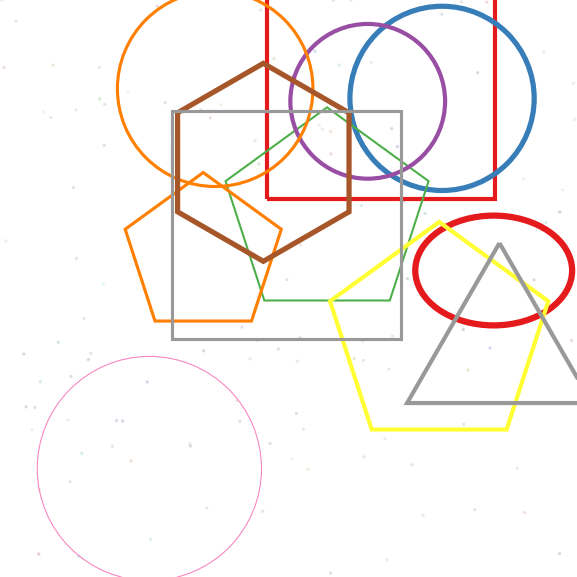[{"shape": "square", "thickness": 2, "radius": 0.99, "center": [0.66, 0.852]}, {"shape": "oval", "thickness": 3, "radius": 0.68, "center": [0.855, 0.531]}, {"shape": "circle", "thickness": 2.5, "radius": 0.8, "center": [0.765, 0.829]}, {"shape": "pentagon", "thickness": 1, "radius": 0.92, "center": [0.566, 0.628]}, {"shape": "circle", "thickness": 2, "radius": 0.67, "center": [0.637, 0.824]}, {"shape": "pentagon", "thickness": 1.5, "radius": 0.71, "center": [0.352, 0.558]}, {"shape": "circle", "thickness": 1.5, "radius": 0.85, "center": [0.373, 0.845]}, {"shape": "pentagon", "thickness": 2, "radius": 0.99, "center": [0.76, 0.416]}, {"shape": "hexagon", "thickness": 2.5, "radius": 0.86, "center": [0.456, 0.718]}, {"shape": "circle", "thickness": 0.5, "radius": 0.97, "center": [0.259, 0.188]}, {"shape": "triangle", "thickness": 2, "radius": 0.92, "center": [0.865, 0.394]}, {"shape": "square", "thickness": 1.5, "radius": 0.99, "center": [0.496, 0.609]}]